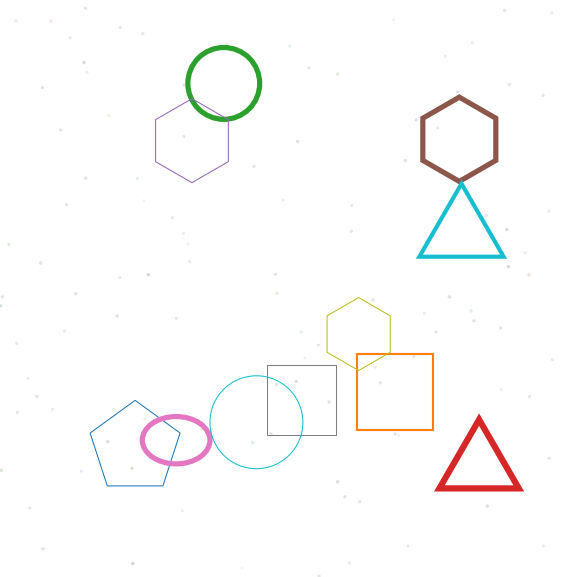[{"shape": "pentagon", "thickness": 0.5, "radius": 0.41, "center": [0.234, 0.224]}, {"shape": "square", "thickness": 1, "radius": 0.33, "center": [0.684, 0.32]}, {"shape": "circle", "thickness": 2.5, "radius": 0.31, "center": [0.388, 0.855]}, {"shape": "triangle", "thickness": 3, "radius": 0.4, "center": [0.83, 0.193]}, {"shape": "hexagon", "thickness": 0.5, "radius": 0.36, "center": [0.332, 0.756]}, {"shape": "hexagon", "thickness": 2.5, "radius": 0.36, "center": [0.795, 0.758]}, {"shape": "oval", "thickness": 2.5, "radius": 0.29, "center": [0.305, 0.237]}, {"shape": "square", "thickness": 0.5, "radius": 0.3, "center": [0.522, 0.307]}, {"shape": "hexagon", "thickness": 0.5, "radius": 0.32, "center": [0.621, 0.421]}, {"shape": "circle", "thickness": 0.5, "radius": 0.4, "center": [0.444, 0.268]}, {"shape": "triangle", "thickness": 2, "radius": 0.42, "center": [0.799, 0.597]}]